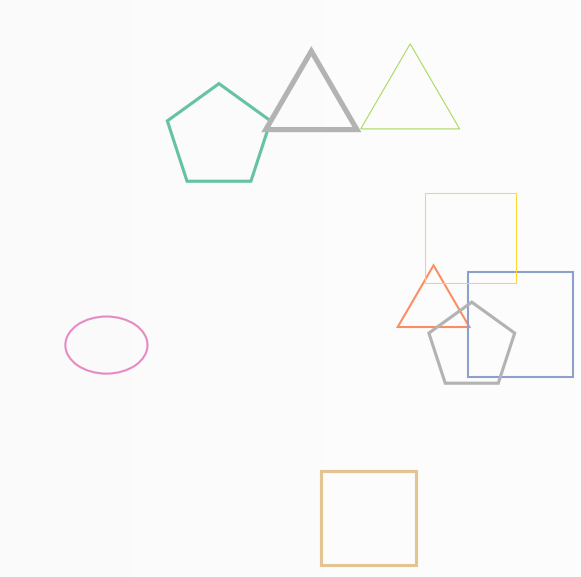[{"shape": "pentagon", "thickness": 1.5, "radius": 0.47, "center": [0.377, 0.761]}, {"shape": "triangle", "thickness": 1, "radius": 0.36, "center": [0.746, 0.469]}, {"shape": "square", "thickness": 1, "radius": 0.45, "center": [0.896, 0.437]}, {"shape": "oval", "thickness": 1, "radius": 0.35, "center": [0.183, 0.402]}, {"shape": "triangle", "thickness": 0.5, "radius": 0.49, "center": [0.706, 0.825]}, {"shape": "square", "thickness": 0.5, "radius": 0.39, "center": [0.809, 0.587]}, {"shape": "square", "thickness": 1.5, "radius": 0.41, "center": [0.634, 0.103]}, {"shape": "triangle", "thickness": 2.5, "radius": 0.45, "center": [0.536, 0.82]}, {"shape": "pentagon", "thickness": 1.5, "radius": 0.39, "center": [0.812, 0.398]}]